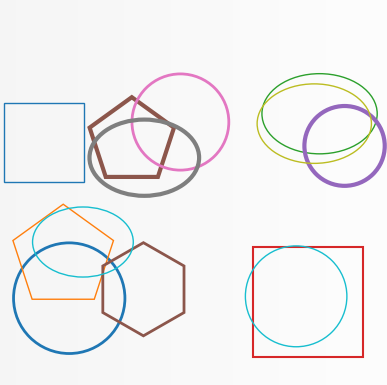[{"shape": "square", "thickness": 1, "radius": 0.51, "center": [0.114, 0.629]}, {"shape": "circle", "thickness": 2, "radius": 0.72, "center": [0.179, 0.225]}, {"shape": "pentagon", "thickness": 1, "radius": 0.68, "center": [0.163, 0.333]}, {"shape": "oval", "thickness": 1, "radius": 0.74, "center": [0.825, 0.705]}, {"shape": "square", "thickness": 1.5, "radius": 0.71, "center": [0.795, 0.215]}, {"shape": "circle", "thickness": 3, "radius": 0.52, "center": [0.889, 0.621]}, {"shape": "hexagon", "thickness": 2, "radius": 0.6, "center": [0.37, 0.249]}, {"shape": "pentagon", "thickness": 3, "radius": 0.57, "center": [0.34, 0.633]}, {"shape": "circle", "thickness": 2, "radius": 0.62, "center": [0.466, 0.683]}, {"shape": "oval", "thickness": 3, "radius": 0.71, "center": [0.372, 0.59]}, {"shape": "oval", "thickness": 1, "radius": 0.74, "center": [0.811, 0.679]}, {"shape": "oval", "thickness": 1, "radius": 0.65, "center": [0.214, 0.371]}, {"shape": "circle", "thickness": 1, "radius": 0.65, "center": [0.764, 0.23]}]